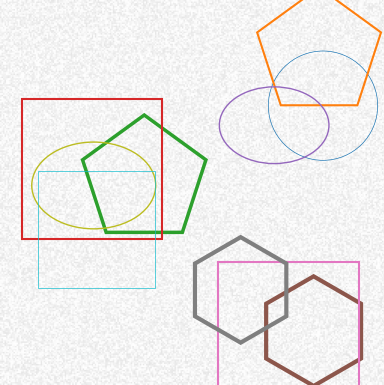[{"shape": "circle", "thickness": 0.5, "radius": 0.71, "center": [0.839, 0.726]}, {"shape": "pentagon", "thickness": 1.5, "radius": 0.85, "center": [0.829, 0.863]}, {"shape": "pentagon", "thickness": 2.5, "radius": 0.84, "center": [0.375, 0.533]}, {"shape": "square", "thickness": 1.5, "radius": 0.91, "center": [0.238, 0.56]}, {"shape": "oval", "thickness": 1, "radius": 0.71, "center": [0.712, 0.675]}, {"shape": "hexagon", "thickness": 3, "radius": 0.71, "center": [0.815, 0.14]}, {"shape": "square", "thickness": 1.5, "radius": 0.92, "center": [0.75, 0.135]}, {"shape": "hexagon", "thickness": 3, "radius": 0.69, "center": [0.625, 0.247]}, {"shape": "oval", "thickness": 1, "radius": 0.8, "center": [0.243, 0.518]}, {"shape": "square", "thickness": 0.5, "radius": 0.76, "center": [0.252, 0.405]}]